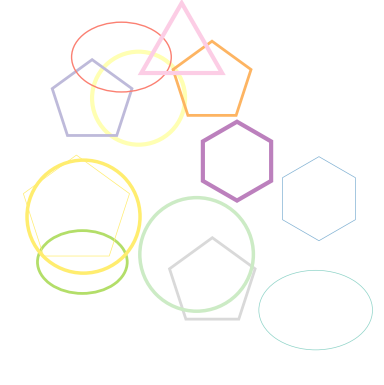[{"shape": "oval", "thickness": 0.5, "radius": 0.74, "center": [0.82, 0.195]}, {"shape": "circle", "thickness": 3, "radius": 0.6, "center": [0.36, 0.745]}, {"shape": "pentagon", "thickness": 2, "radius": 0.54, "center": [0.239, 0.736]}, {"shape": "oval", "thickness": 1, "radius": 0.65, "center": [0.315, 0.852]}, {"shape": "hexagon", "thickness": 0.5, "radius": 0.55, "center": [0.828, 0.484]}, {"shape": "pentagon", "thickness": 2, "radius": 0.53, "center": [0.551, 0.786]}, {"shape": "oval", "thickness": 2, "radius": 0.58, "center": [0.214, 0.319]}, {"shape": "triangle", "thickness": 3, "radius": 0.61, "center": [0.472, 0.871]}, {"shape": "pentagon", "thickness": 2, "radius": 0.58, "center": [0.551, 0.266]}, {"shape": "hexagon", "thickness": 3, "radius": 0.51, "center": [0.616, 0.581]}, {"shape": "circle", "thickness": 2.5, "radius": 0.74, "center": [0.511, 0.339]}, {"shape": "circle", "thickness": 2.5, "radius": 0.73, "center": [0.217, 0.437]}, {"shape": "pentagon", "thickness": 0.5, "radius": 0.72, "center": [0.199, 0.452]}]